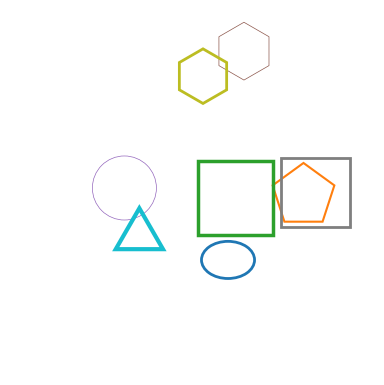[{"shape": "oval", "thickness": 2, "radius": 0.34, "center": [0.592, 0.325]}, {"shape": "pentagon", "thickness": 1.5, "radius": 0.42, "center": [0.788, 0.492]}, {"shape": "square", "thickness": 2.5, "radius": 0.48, "center": [0.611, 0.486]}, {"shape": "circle", "thickness": 0.5, "radius": 0.42, "center": [0.323, 0.512]}, {"shape": "hexagon", "thickness": 0.5, "radius": 0.38, "center": [0.634, 0.867]}, {"shape": "square", "thickness": 2, "radius": 0.45, "center": [0.819, 0.5]}, {"shape": "hexagon", "thickness": 2, "radius": 0.35, "center": [0.527, 0.802]}, {"shape": "triangle", "thickness": 3, "radius": 0.35, "center": [0.362, 0.388]}]